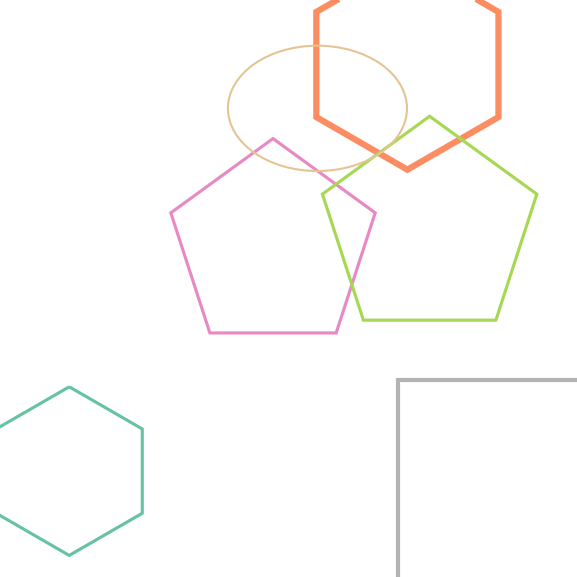[{"shape": "hexagon", "thickness": 1.5, "radius": 0.73, "center": [0.12, 0.183]}, {"shape": "hexagon", "thickness": 3, "radius": 0.91, "center": [0.705, 0.887]}, {"shape": "pentagon", "thickness": 1.5, "radius": 0.93, "center": [0.473, 0.573]}, {"shape": "pentagon", "thickness": 1.5, "radius": 0.98, "center": [0.744, 0.603]}, {"shape": "oval", "thickness": 1, "radius": 0.78, "center": [0.55, 0.812]}, {"shape": "square", "thickness": 2, "radius": 0.91, "center": [0.871, 0.16]}]